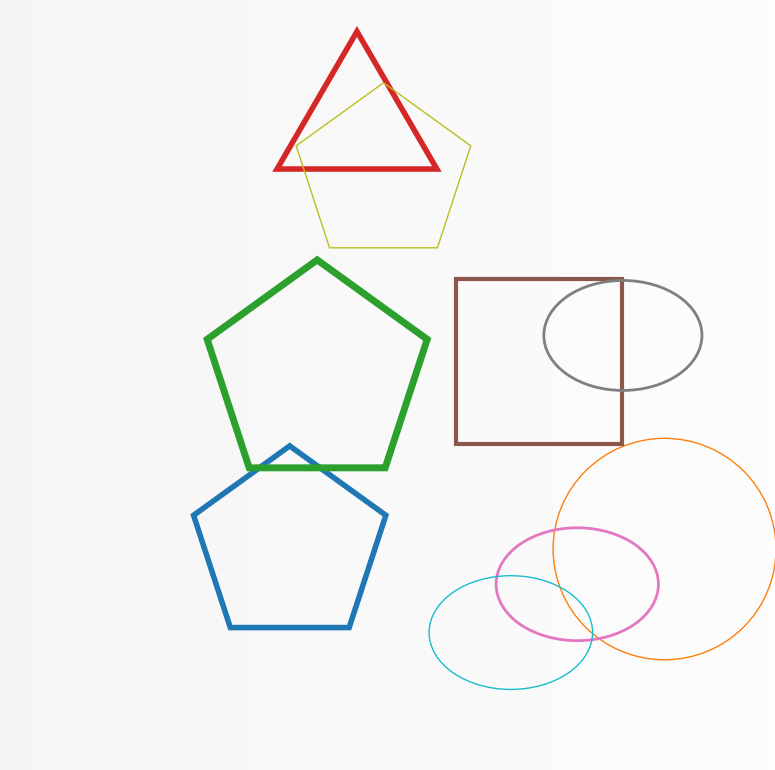[{"shape": "pentagon", "thickness": 2, "radius": 0.65, "center": [0.374, 0.29]}, {"shape": "circle", "thickness": 0.5, "radius": 0.72, "center": [0.857, 0.287]}, {"shape": "pentagon", "thickness": 2.5, "radius": 0.75, "center": [0.409, 0.513]}, {"shape": "triangle", "thickness": 2, "radius": 0.6, "center": [0.461, 0.84]}, {"shape": "square", "thickness": 1.5, "radius": 0.54, "center": [0.696, 0.53]}, {"shape": "oval", "thickness": 1, "radius": 0.52, "center": [0.745, 0.241]}, {"shape": "oval", "thickness": 1, "radius": 0.51, "center": [0.804, 0.564]}, {"shape": "pentagon", "thickness": 0.5, "radius": 0.59, "center": [0.495, 0.774]}, {"shape": "oval", "thickness": 0.5, "radius": 0.53, "center": [0.659, 0.179]}]